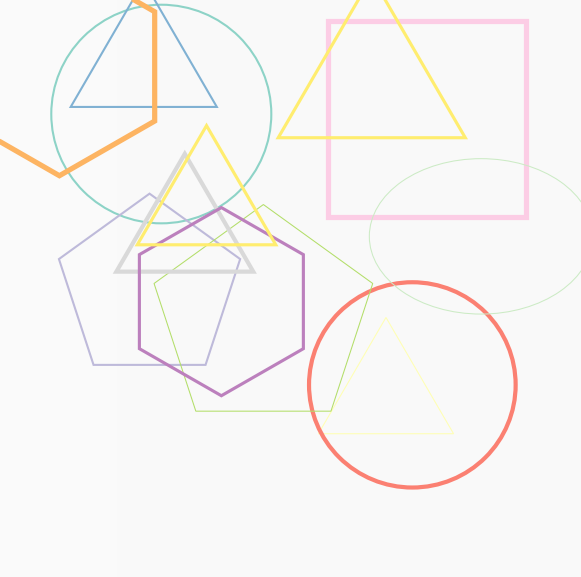[{"shape": "circle", "thickness": 1, "radius": 0.95, "center": [0.277, 0.802]}, {"shape": "triangle", "thickness": 0.5, "radius": 0.67, "center": [0.664, 0.315]}, {"shape": "pentagon", "thickness": 1, "radius": 0.82, "center": [0.257, 0.5]}, {"shape": "circle", "thickness": 2, "radius": 0.89, "center": [0.709, 0.333]}, {"shape": "triangle", "thickness": 1, "radius": 0.73, "center": [0.247, 0.887]}, {"shape": "hexagon", "thickness": 2.5, "radius": 0.95, "center": [0.102, 0.884]}, {"shape": "pentagon", "thickness": 0.5, "radius": 0.99, "center": [0.453, 0.447]}, {"shape": "square", "thickness": 2.5, "radius": 0.85, "center": [0.735, 0.793]}, {"shape": "triangle", "thickness": 2, "radius": 0.68, "center": [0.318, 0.597]}, {"shape": "hexagon", "thickness": 1.5, "radius": 0.81, "center": [0.381, 0.477]}, {"shape": "oval", "thickness": 0.5, "radius": 0.96, "center": [0.828, 0.59]}, {"shape": "triangle", "thickness": 1.5, "radius": 0.93, "center": [0.64, 0.854]}, {"shape": "triangle", "thickness": 1.5, "radius": 0.69, "center": [0.355, 0.644]}]